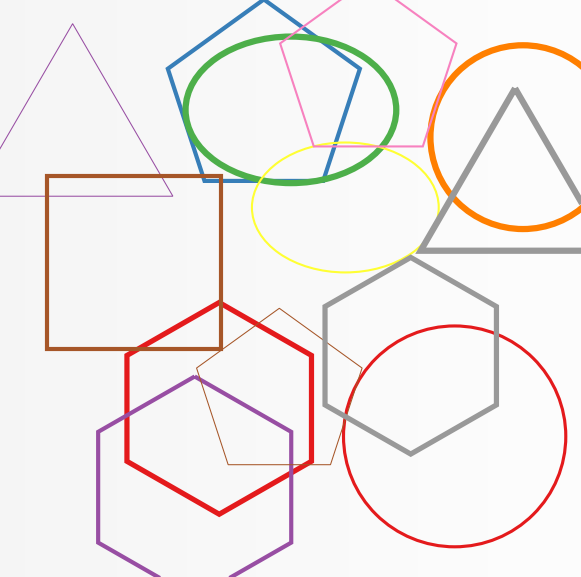[{"shape": "circle", "thickness": 1.5, "radius": 0.96, "center": [0.782, 0.244]}, {"shape": "hexagon", "thickness": 2.5, "radius": 0.92, "center": [0.377, 0.292]}, {"shape": "pentagon", "thickness": 2, "radius": 0.87, "center": [0.454, 0.826]}, {"shape": "oval", "thickness": 3, "radius": 0.91, "center": [0.501, 0.809]}, {"shape": "hexagon", "thickness": 2, "radius": 0.96, "center": [0.335, 0.155]}, {"shape": "triangle", "thickness": 0.5, "radius": 1.0, "center": [0.125, 0.759]}, {"shape": "circle", "thickness": 3, "radius": 0.8, "center": [0.9, 0.762]}, {"shape": "oval", "thickness": 1, "radius": 0.8, "center": [0.594, 0.64]}, {"shape": "square", "thickness": 2, "radius": 0.75, "center": [0.23, 0.544]}, {"shape": "pentagon", "thickness": 0.5, "radius": 0.75, "center": [0.481, 0.316]}, {"shape": "pentagon", "thickness": 1, "radius": 0.8, "center": [0.634, 0.875]}, {"shape": "hexagon", "thickness": 2.5, "radius": 0.85, "center": [0.707, 0.383]}, {"shape": "triangle", "thickness": 3, "radius": 0.94, "center": [0.886, 0.659]}]